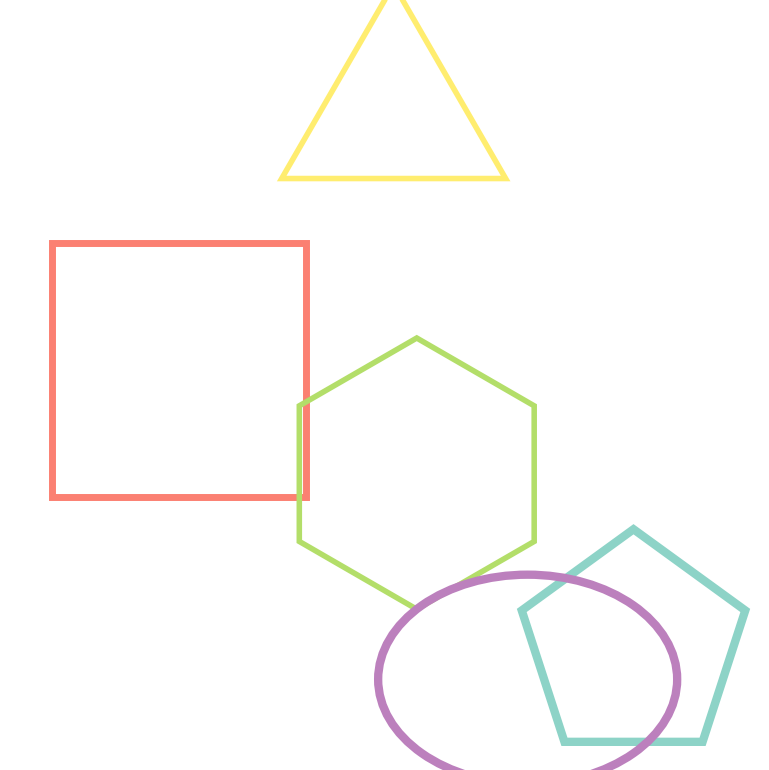[{"shape": "pentagon", "thickness": 3, "radius": 0.76, "center": [0.823, 0.16]}, {"shape": "square", "thickness": 2.5, "radius": 0.82, "center": [0.232, 0.52]}, {"shape": "hexagon", "thickness": 2, "radius": 0.88, "center": [0.541, 0.385]}, {"shape": "oval", "thickness": 3, "radius": 0.97, "center": [0.685, 0.118]}, {"shape": "triangle", "thickness": 2, "radius": 0.84, "center": [0.511, 0.852]}]